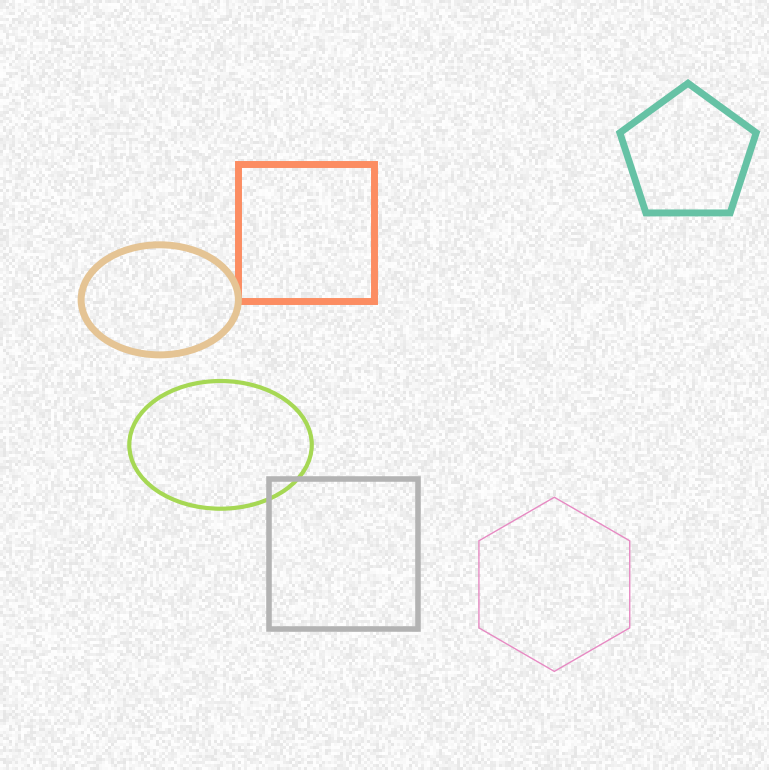[{"shape": "pentagon", "thickness": 2.5, "radius": 0.47, "center": [0.894, 0.799]}, {"shape": "square", "thickness": 2.5, "radius": 0.44, "center": [0.397, 0.698]}, {"shape": "hexagon", "thickness": 0.5, "radius": 0.57, "center": [0.72, 0.241]}, {"shape": "oval", "thickness": 1.5, "radius": 0.59, "center": [0.286, 0.422]}, {"shape": "oval", "thickness": 2.5, "radius": 0.51, "center": [0.207, 0.611]}, {"shape": "square", "thickness": 2, "radius": 0.48, "center": [0.446, 0.281]}]